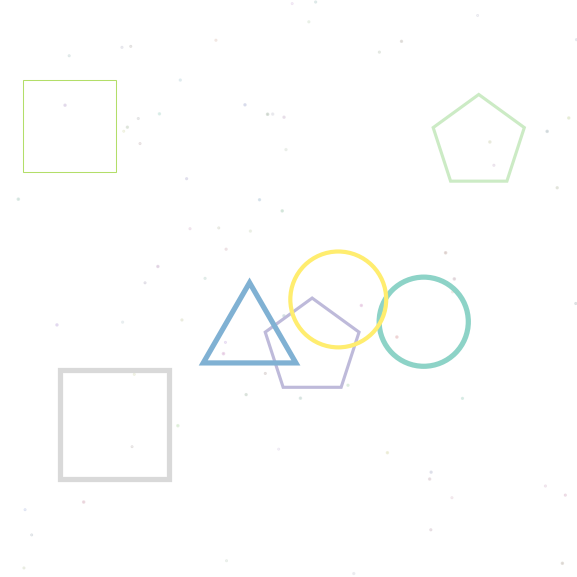[{"shape": "circle", "thickness": 2.5, "radius": 0.39, "center": [0.734, 0.442]}, {"shape": "pentagon", "thickness": 1.5, "radius": 0.43, "center": [0.54, 0.398]}, {"shape": "triangle", "thickness": 2.5, "radius": 0.46, "center": [0.432, 0.417]}, {"shape": "square", "thickness": 0.5, "radius": 0.4, "center": [0.12, 0.781]}, {"shape": "square", "thickness": 2.5, "radius": 0.47, "center": [0.198, 0.265]}, {"shape": "pentagon", "thickness": 1.5, "radius": 0.41, "center": [0.829, 0.753]}, {"shape": "circle", "thickness": 2, "radius": 0.42, "center": [0.586, 0.481]}]